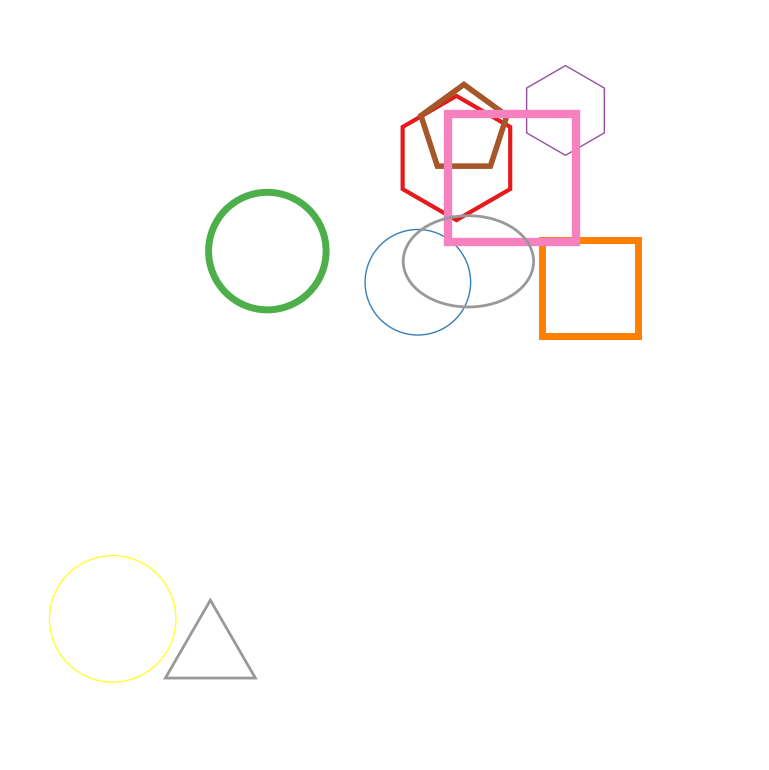[{"shape": "hexagon", "thickness": 1.5, "radius": 0.4, "center": [0.593, 0.795]}, {"shape": "circle", "thickness": 0.5, "radius": 0.34, "center": [0.543, 0.633]}, {"shape": "circle", "thickness": 2.5, "radius": 0.38, "center": [0.347, 0.674]}, {"shape": "hexagon", "thickness": 0.5, "radius": 0.29, "center": [0.734, 0.857]}, {"shape": "square", "thickness": 2.5, "radius": 0.31, "center": [0.766, 0.626]}, {"shape": "circle", "thickness": 0.5, "radius": 0.41, "center": [0.146, 0.196]}, {"shape": "pentagon", "thickness": 2, "radius": 0.29, "center": [0.602, 0.832]}, {"shape": "square", "thickness": 3, "radius": 0.42, "center": [0.665, 0.769]}, {"shape": "triangle", "thickness": 1, "radius": 0.34, "center": [0.273, 0.153]}, {"shape": "oval", "thickness": 1, "radius": 0.42, "center": [0.608, 0.661]}]